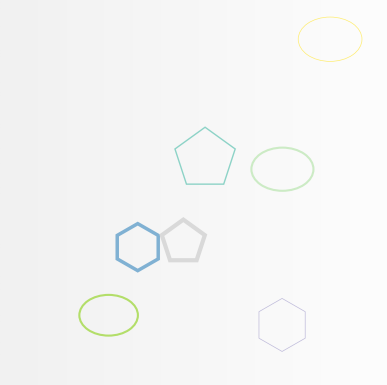[{"shape": "pentagon", "thickness": 1, "radius": 0.41, "center": [0.529, 0.588]}, {"shape": "hexagon", "thickness": 0.5, "radius": 0.34, "center": [0.728, 0.156]}, {"shape": "hexagon", "thickness": 2.5, "radius": 0.31, "center": [0.355, 0.358]}, {"shape": "oval", "thickness": 1.5, "radius": 0.38, "center": [0.28, 0.181]}, {"shape": "pentagon", "thickness": 3, "radius": 0.29, "center": [0.473, 0.371]}, {"shape": "oval", "thickness": 1.5, "radius": 0.4, "center": [0.729, 0.56]}, {"shape": "oval", "thickness": 0.5, "radius": 0.41, "center": [0.852, 0.898]}]